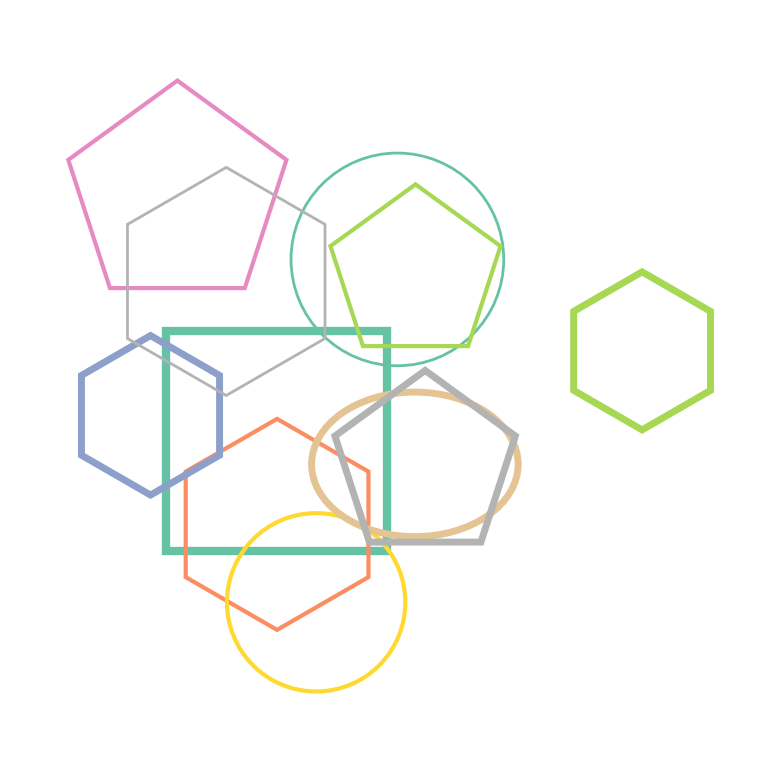[{"shape": "square", "thickness": 3, "radius": 0.72, "center": [0.359, 0.427]}, {"shape": "circle", "thickness": 1, "radius": 0.69, "center": [0.516, 0.663]}, {"shape": "hexagon", "thickness": 1.5, "radius": 0.69, "center": [0.36, 0.319]}, {"shape": "hexagon", "thickness": 2.5, "radius": 0.52, "center": [0.195, 0.461]}, {"shape": "pentagon", "thickness": 1.5, "radius": 0.74, "center": [0.23, 0.746]}, {"shape": "hexagon", "thickness": 2.5, "radius": 0.51, "center": [0.834, 0.544]}, {"shape": "pentagon", "thickness": 1.5, "radius": 0.58, "center": [0.54, 0.644]}, {"shape": "circle", "thickness": 1.5, "radius": 0.58, "center": [0.411, 0.218]}, {"shape": "oval", "thickness": 2.5, "radius": 0.67, "center": [0.539, 0.397]}, {"shape": "hexagon", "thickness": 1, "radius": 0.74, "center": [0.294, 0.635]}, {"shape": "pentagon", "thickness": 2.5, "radius": 0.62, "center": [0.552, 0.396]}]